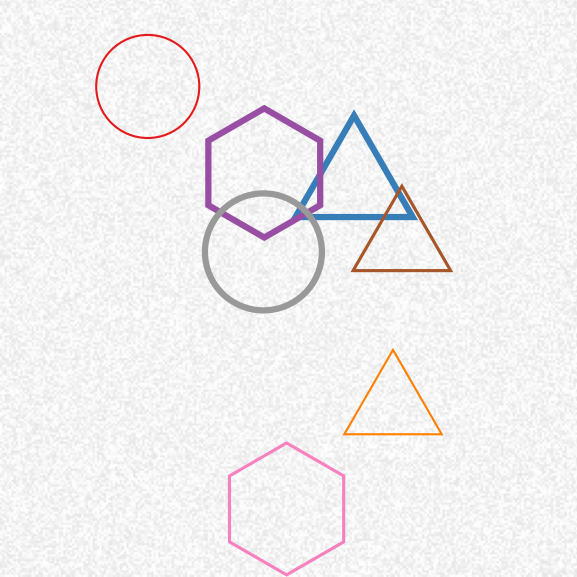[{"shape": "circle", "thickness": 1, "radius": 0.45, "center": [0.256, 0.849]}, {"shape": "triangle", "thickness": 3, "radius": 0.59, "center": [0.613, 0.682]}, {"shape": "hexagon", "thickness": 3, "radius": 0.56, "center": [0.458, 0.7]}, {"shape": "triangle", "thickness": 1, "radius": 0.49, "center": [0.681, 0.296]}, {"shape": "triangle", "thickness": 1.5, "radius": 0.49, "center": [0.696, 0.579]}, {"shape": "hexagon", "thickness": 1.5, "radius": 0.57, "center": [0.496, 0.118]}, {"shape": "circle", "thickness": 3, "radius": 0.51, "center": [0.456, 0.563]}]